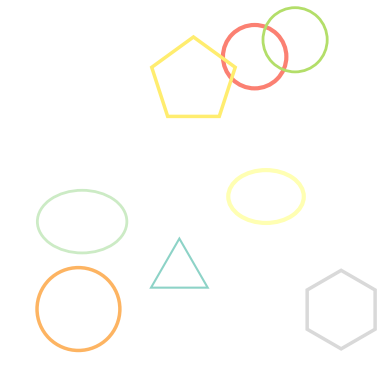[{"shape": "triangle", "thickness": 1.5, "radius": 0.42, "center": [0.466, 0.295]}, {"shape": "oval", "thickness": 3, "radius": 0.49, "center": [0.691, 0.49]}, {"shape": "circle", "thickness": 3, "radius": 0.41, "center": [0.661, 0.853]}, {"shape": "circle", "thickness": 2.5, "radius": 0.54, "center": [0.204, 0.197]}, {"shape": "circle", "thickness": 2, "radius": 0.42, "center": [0.766, 0.897]}, {"shape": "hexagon", "thickness": 2.5, "radius": 0.51, "center": [0.886, 0.196]}, {"shape": "oval", "thickness": 2, "radius": 0.58, "center": [0.213, 0.424]}, {"shape": "pentagon", "thickness": 2.5, "radius": 0.57, "center": [0.503, 0.79]}]